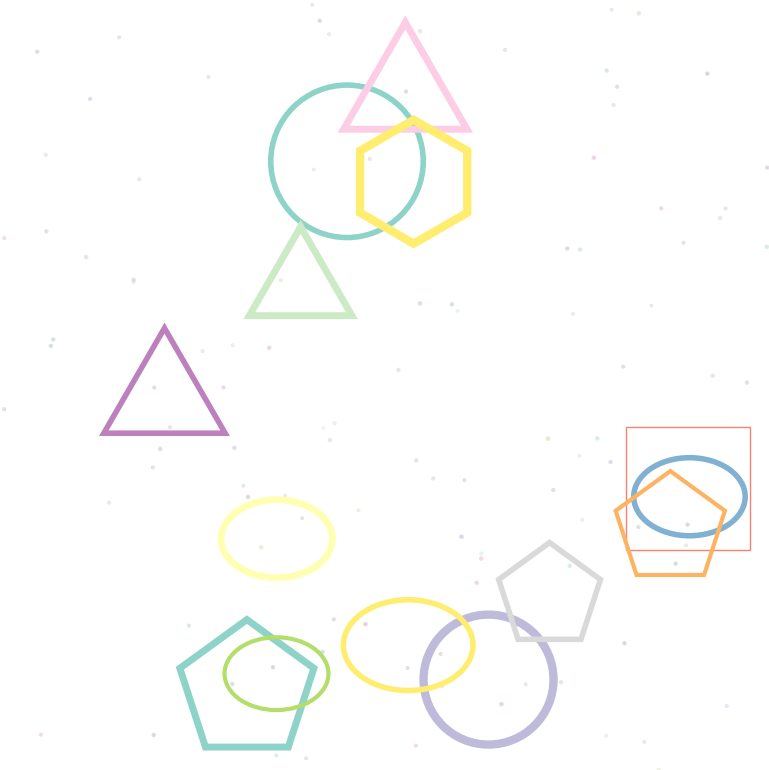[{"shape": "pentagon", "thickness": 2.5, "radius": 0.46, "center": [0.321, 0.104]}, {"shape": "circle", "thickness": 2, "radius": 0.5, "center": [0.451, 0.791]}, {"shape": "oval", "thickness": 2.5, "radius": 0.36, "center": [0.359, 0.3]}, {"shape": "circle", "thickness": 3, "radius": 0.42, "center": [0.634, 0.117]}, {"shape": "square", "thickness": 0.5, "radius": 0.4, "center": [0.893, 0.366]}, {"shape": "oval", "thickness": 2, "radius": 0.36, "center": [0.895, 0.355]}, {"shape": "pentagon", "thickness": 1.5, "radius": 0.37, "center": [0.871, 0.314]}, {"shape": "oval", "thickness": 1.5, "radius": 0.34, "center": [0.359, 0.125]}, {"shape": "triangle", "thickness": 2.5, "radius": 0.46, "center": [0.526, 0.878]}, {"shape": "pentagon", "thickness": 2, "radius": 0.35, "center": [0.714, 0.226]}, {"shape": "triangle", "thickness": 2, "radius": 0.45, "center": [0.214, 0.483]}, {"shape": "triangle", "thickness": 2.5, "radius": 0.38, "center": [0.39, 0.629]}, {"shape": "oval", "thickness": 2, "radius": 0.42, "center": [0.53, 0.162]}, {"shape": "hexagon", "thickness": 3, "radius": 0.4, "center": [0.537, 0.764]}]